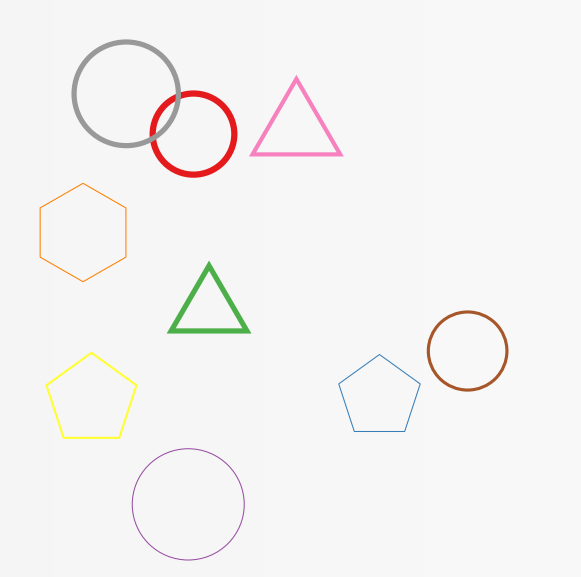[{"shape": "circle", "thickness": 3, "radius": 0.35, "center": [0.333, 0.767]}, {"shape": "pentagon", "thickness": 0.5, "radius": 0.37, "center": [0.653, 0.312]}, {"shape": "triangle", "thickness": 2.5, "radius": 0.38, "center": [0.36, 0.464]}, {"shape": "circle", "thickness": 0.5, "radius": 0.48, "center": [0.324, 0.126]}, {"shape": "hexagon", "thickness": 0.5, "radius": 0.43, "center": [0.143, 0.597]}, {"shape": "pentagon", "thickness": 1, "radius": 0.41, "center": [0.157, 0.307]}, {"shape": "circle", "thickness": 1.5, "radius": 0.34, "center": [0.805, 0.391]}, {"shape": "triangle", "thickness": 2, "radius": 0.44, "center": [0.51, 0.775]}, {"shape": "circle", "thickness": 2.5, "radius": 0.45, "center": [0.217, 0.837]}]